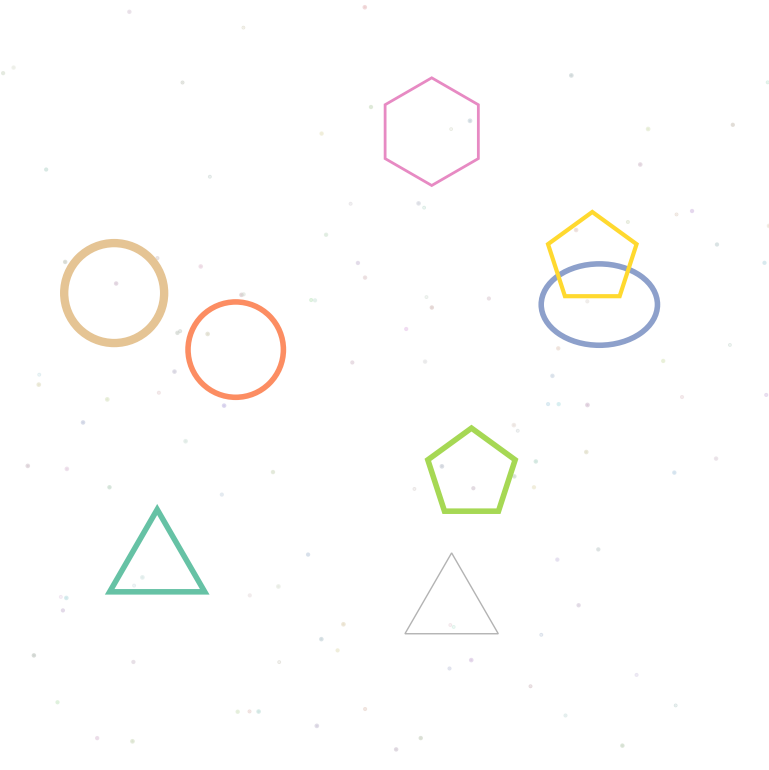[{"shape": "triangle", "thickness": 2, "radius": 0.36, "center": [0.204, 0.267]}, {"shape": "circle", "thickness": 2, "radius": 0.31, "center": [0.306, 0.546]}, {"shape": "oval", "thickness": 2, "radius": 0.38, "center": [0.778, 0.604]}, {"shape": "hexagon", "thickness": 1, "radius": 0.35, "center": [0.561, 0.829]}, {"shape": "pentagon", "thickness": 2, "radius": 0.3, "center": [0.612, 0.384]}, {"shape": "pentagon", "thickness": 1.5, "radius": 0.3, "center": [0.769, 0.664]}, {"shape": "circle", "thickness": 3, "radius": 0.32, "center": [0.148, 0.619]}, {"shape": "triangle", "thickness": 0.5, "radius": 0.35, "center": [0.587, 0.212]}]